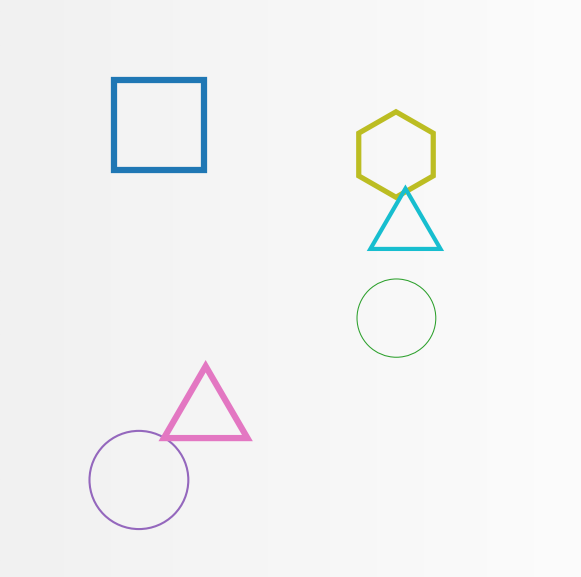[{"shape": "square", "thickness": 3, "radius": 0.39, "center": [0.274, 0.783]}, {"shape": "circle", "thickness": 0.5, "radius": 0.34, "center": [0.682, 0.448]}, {"shape": "circle", "thickness": 1, "radius": 0.43, "center": [0.239, 0.168]}, {"shape": "triangle", "thickness": 3, "radius": 0.41, "center": [0.354, 0.282]}, {"shape": "hexagon", "thickness": 2.5, "radius": 0.37, "center": [0.681, 0.732]}, {"shape": "triangle", "thickness": 2, "radius": 0.35, "center": [0.698, 0.603]}]